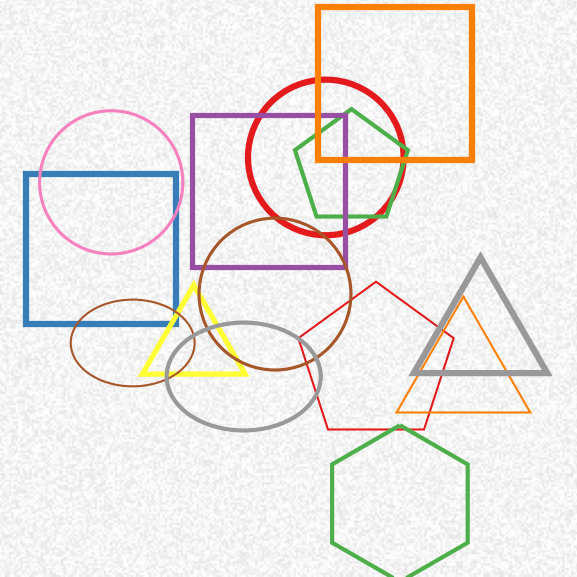[{"shape": "pentagon", "thickness": 1, "radius": 0.71, "center": [0.651, 0.37]}, {"shape": "circle", "thickness": 3, "radius": 0.67, "center": [0.564, 0.726]}, {"shape": "square", "thickness": 3, "radius": 0.65, "center": [0.175, 0.568]}, {"shape": "pentagon", "thickness": 2, "radius": 0.51, "center": [0.609, 0.707]}, {"shape": "hexagon", "thickness": 2, "radius": 0.68, "center": [0.692, 0.127]}, {"shape": "square", "thickness": 2.5, "radius": 0.66, "center": [0.465, 0.669]}, {"shape": "square", "thickness": 3, "radius": 0.67, "center": [0.685, 0.855]}, {"shape": "triangle", "thickness": 1, "radius": 0.67, "center": [0.802, 0.352]}, {"shape": "triangle", "thickness": 2.5, "radius": 0.51, "center": [0.336, 0.403]}, {"shape": "oval", "thickness": 1, "radius": 0.54, "center": [0.23, 0.405]}, {"shape": "circle", "thickness": 1.5, "radius": 0.66, "center": [0.476, 0.49]}, {"shape": "circle", "thickness": 1.5, "radius": 0.62, "center": [0.193, 0.683]}, {"shape": "oval", "thickness": 2, "radius": 0.67, "center": [0.422, 0.347]}, {"shape": "triangle", "thickness": 3, "radius": 0.67, "center": [0.832, 0.42]}]